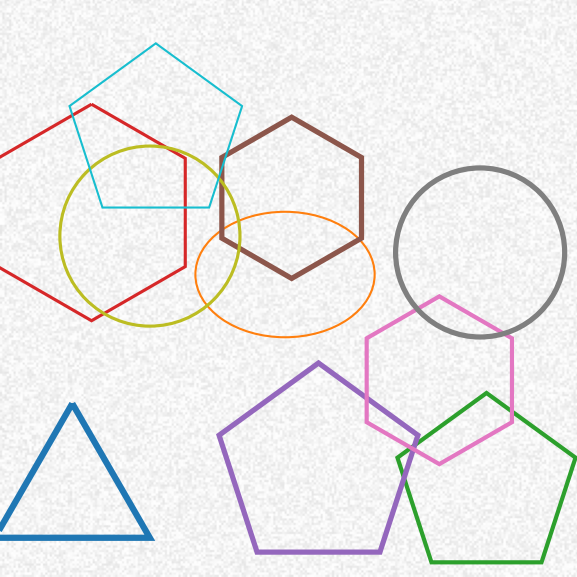[{"shape": "triangle", "thickness": 3, "radius": 0.77, "center": [0.125, 0.145]}, {"shape": "oval", "thickness": 1, "radius": 0.78, "center": [0.494, 0.524]}, {"shape": "pentagon", "thickness": 2, "radius": 0.81, "center": [0.842, 0.157]}, {"shape": "hexagon", "thickness": 1.5, "radius": 0.94, "center": [0.158, 0.631]}, {"shape": "pentagon", "thickness": 2.5, "radius": 0.91, "center": [0.552, 0.19]}, {"shape": "hexagon", "thickness": 2.5, "radius": 0.7, "center": [0.505, 0.657]}, {"shape": "hexagon", "thickness": 2, "radius": 0.73, "center": [0.761, 0.341]}, {"shape": "circle", "thickness": 2.5, "radius": 0.73, "center": [0.831, 0.562]}, {"shape": "circle", "thickness": 1.5, "radius": 0.78, "center": [0.26, 0.59]}, {"shape": "pentagon", "thickness": 1, "radius": 0.79, "center": [0.27, 0.767]}]